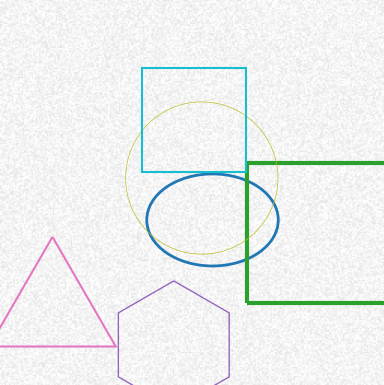[{"shape": "oval", "thickness": 2, "radius": 0.85, "center": [0.552, 0.429]}, {"shape": "square", "thickness": 3, "radius": 0.91, "center": [0.822, 0.395]}, {"shape": "hexagon", "thickness": 1, "radius": 0.83, "center": [0.451, 0.104]}, {"shape": "triangle", "thickness": 1.5, "radius": 0.95, "center": [0.136, 0.195]}, {"shape": "circle", "thickness": 0.5, "radius": 0.99, "center": [0.524, 0.538]}, {"shape": "square", "thickness": 1.5, "radius": 0.68, "center": [0.504, 0.688]}]